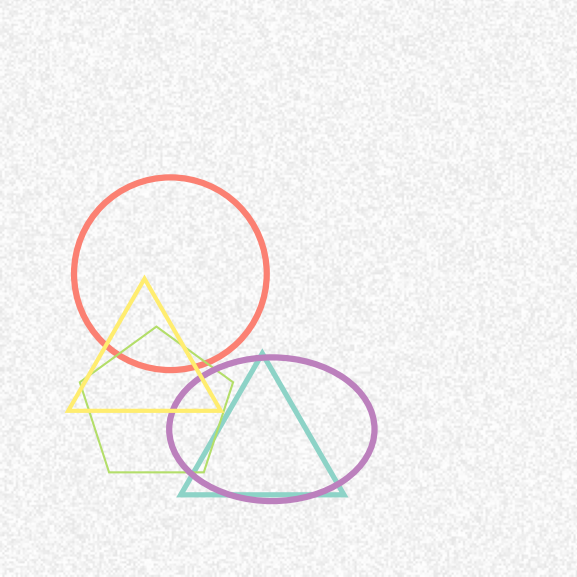[{"shape": "triangle", "thickness": 2.5, "radius": 0.82, "center": [0.454, 0.224]}, {"shape": "circle", "thickness": 3, "radius": 0.83, "center": [0.295, 0.525]}, {"shape": "pentagon", "thickness": 1, "radius": 0.7, "center": [0.271, 0.294]}, {"shape": "oval", "thickness": 3, "radius": 0.89, "center": [0.471, 0.256]}, {"shape": "triangle", "thickness": 2, "radius": 0.76, "center": [0.25, 0.364]}]